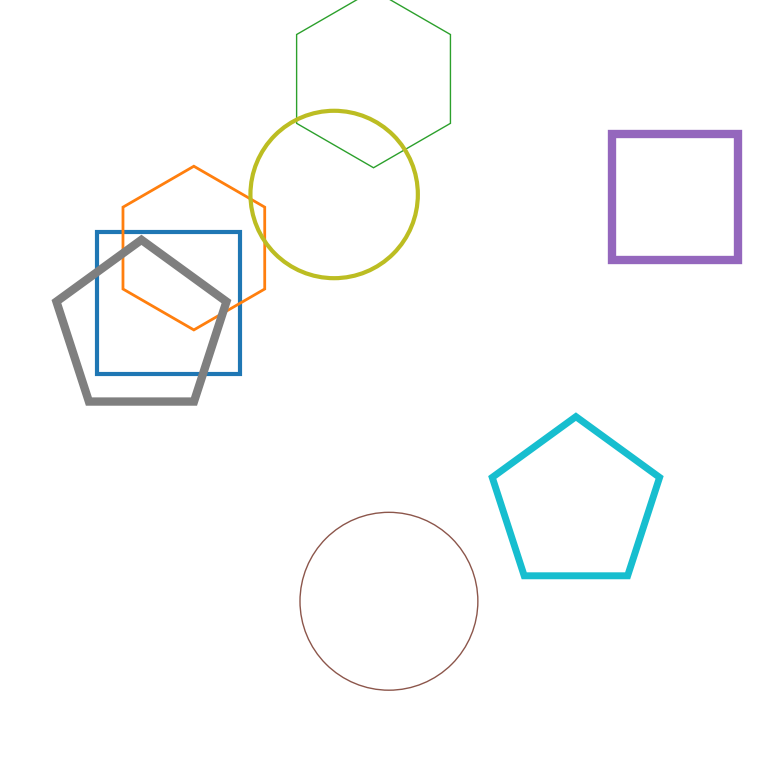[{"shape": "square", "thickness": 1.5, "radius": 0.46, "center": [0.219, 0.606]}, {"shape": "hexagon", "thickness": 1, "radius": 0.53, "center": [0.252, 0.678]}, {"shape": "hexagon", "thickness": 0.5, "radius": 0.58, "center": [0.485, 0.897]}, {"shape": "square", "thickness": 3, "radius": 0.41, "center": [0.877, 0.744]}, {"shape": "circle", "thickness": 0.5, "radius": 0.58, "center": [0.505, 0.219]}, {"shape": "pentagon", "thickness": 3, "radius": 0.58, "center": [0.184, 0.572]}, {"shape": "circle", "thickness": 1.5, "radius": 0.54, "center": [0.434, 0.747]}, {"shape": "pentagon", "thickness": 2.5, "radius": 0.57, "center": [0.748, 0.345]}]